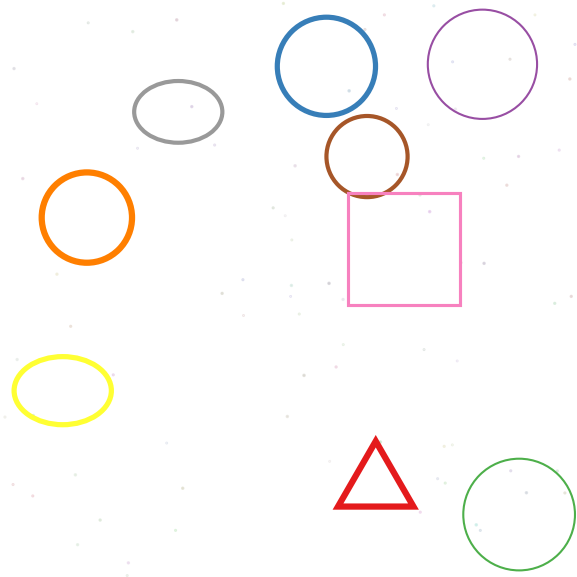[{"shape": "triangle", "thickness": 3, "radius": 0.38, "center": [0.651, 0.16]}, {"shape": "circle", "thickness": 2.5, "radius": 0.43, "center": [0.565, 0.884]}, {"shape": "circle", "thickness": 1, "radius": 0.48, "center": [0.899, 0.108]}, {"shape": "circle", "thickness": 1, "radius": 0.47, "center": [0.835, 0.888]}, {"shape": "circle", "thickness": 3, "radius": 0.39, "center": [0.15, 0.622]}, {"shape": "oval", "thickness": 2.5, "radius": 0.42, "center": [0.109, 0.323]}, {"shape": "circle", "thickness": 2, "radius": 0.35, "center": [0.636, 0.728]}, {"shape": "square", "thickness": 1.5, "radius": 0.48, "center": [0.7, 0.568]}, {"shape": "oval", "thickness": 2, "radius": 0.38, "center": [0.309, 0.805]}]